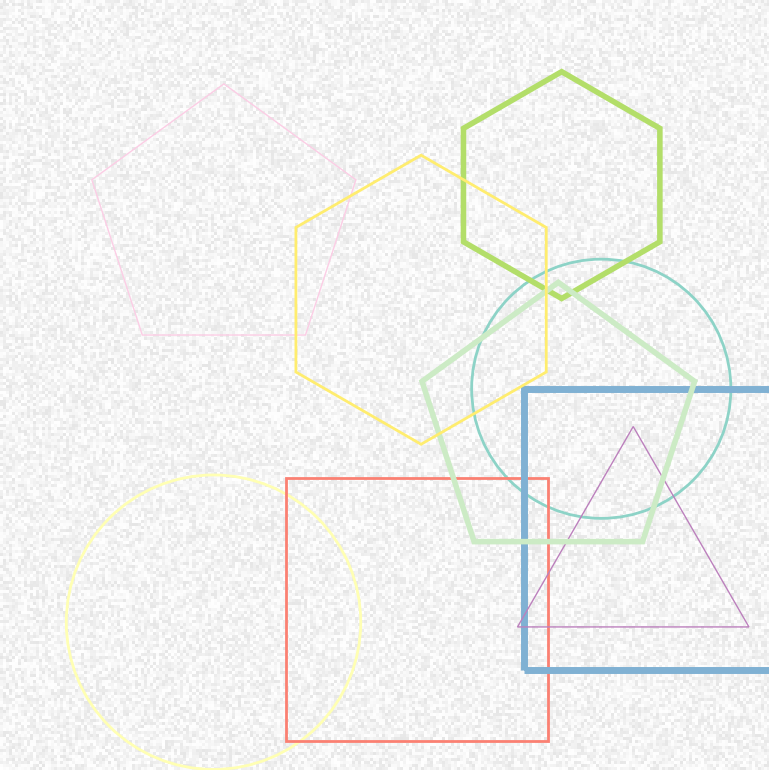[{"shape": "circle", "thickness": 1, "radius": 0.84, "center": [0.781, 0.495]}, {"shape": "circle", "thickness": 1, "radius": 0.96, "center": [0.277, 0.192]}, {"shape": "square", "thickness": 1, "radius": 0.85, "center": [0.542, 0.209]}, {"shape": "square", "thickness": 2.5, "radius": 0.91, "center": [0.862, 0.312]}, {"shape": "hexagon", "thickness": 2, "radius": 0.74, "center": [0.729, 0.76]}, {"shape": "pentagon", "thickness": 0.5, "radius": 0.9, "center": [0.291, 0.711]}, {"shape": "triangle", "thickness": 0.5, "radius": 0.87, "center": [0.822, 0.273]}, {"shape": "pentagon", "thickness": 2, "radius": 0.93, "center": [0.725, 0.447]}, {"shape": "hexagon", "thickness": 1, "radius": 0.94, "center": [0.547, 0.611]}]